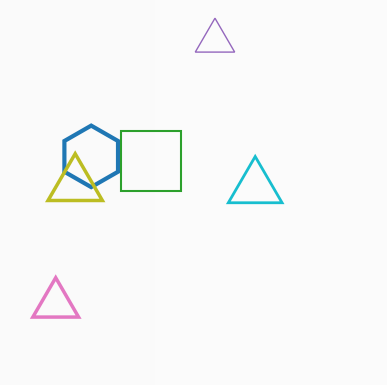[{"shape": "hexagon", "thickness": 3, "radius": 0.4, "center": [0.235, 0.594]}, {"shape": "square", "thickness": 1.5, "radius": 0.39, "center": [0.39, 0.582]}, {"shape": "triangle", "thickness": 1, "radius": 0.29, "center": [0.555, 0.894]}, {"shape": "triangle", "thickness": 2.5, "radius": 0.34, "center": [0.144, 0.21]}, {"shape": "triangle", "thickness": 2.5, "radius": 0.4, "center": [0.194, 0.52]}, {"shape": "triangle", "thickness": 2, "radius": 0.4, "center": [0.659, 0.513]}]